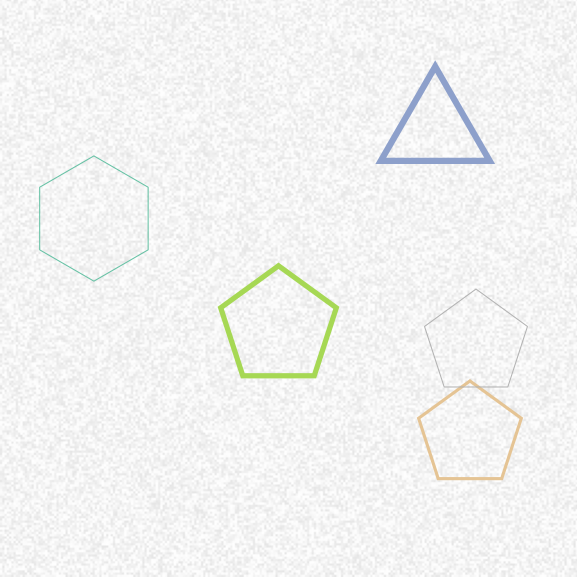[{"shape": "hexagon", "thickness": 0.5, "radius": 0.54, "center": [0.163, 0.621]}, {"shape": "triangle", "thickness": 3, "radius": 0.54, "center": [0.754, 0.775]}, {"shape": "pentagon", "thickness": 2.5, "radius": 0.53, "center": [0.482, 0.434]}, {"shape": "pentagon", "thickness": 1.5, "radius": 0.47, "center": [0.814, 0.246]}, {"shape": "pentagon", "thickness": 0.5, "radius": 0.47, "center": [0.824, 0.405]}]